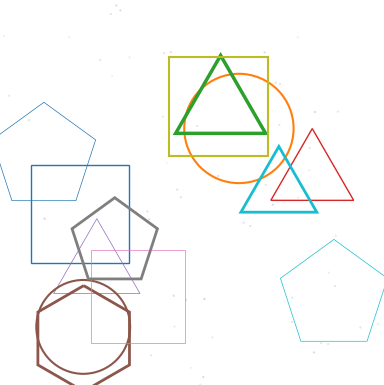[{"shape": "square", "thickness": 1, "radius": 0.64, "center": [0.208, 0.445]}, {"shape": "pentagon", "thickness": 0.5, "radius": 0.71, "center": [0.114, 0.593]}, {"shape": "circle", "thickness": 1.5, "radius": 0.71, "center": [0.621, 0.666]}, {"shape": "triangle", "thickness": 2.5, "radius": 0.67, "center": [0.573, 0.721]}, {"shape": "triangle", "thickness": 1, "radius": 0.62, "center": [0.811, 0.542]}, {"shape": "triangle", "thickness": 0.5, "radius": 0.65, "center": [0.252, 0.302]}, {"shape": "circle", "thickness": 1.5, "radius": 0.61, "center": [0.216, 0.151]}, {"shape": "hexagon", "thickness": 2, "radius": 0.69, "center": [0.217, 0.121]}, {"shape": "square", "thickness": 0.5, "radius": 0.61, "center": [0.358, 0.23]}, {"shape": "pentagon", "thickness": 2, "radius": 0.58, "center": [0.298, 0.37]}, {"shape": "square", "thickness": 1.5, "radius": 0.65, "center": [0.568, 0.723]}, {"shape": "triangle", "thickness": 2, "radius": 0.57, "center": [0.724, 0.506]}, {"shape": "pentagon", "thickness": 0.5, "radius": 0.73, "center": [0.867, 0.232]}]